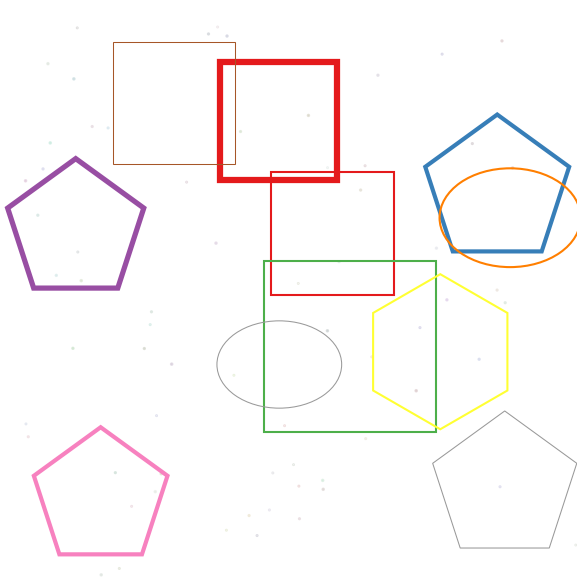[{"shape": "square", "thickness": 3, "radius": 0.51, "center": [0.482, 0.789]}, {"shape": "square", "thickness": 1, "radius": 0.53, "center": [0.576, 0.595]}, {"shape": "pentagon", "thickness": 2, "radius": 0.66, "center": [0.861, 0.67]}, {"shape": "square", "thickness": 1, "radius": 0.74, "center": [0.606, 0.399]}, {"shape": "pentagon", "thickness": 2.5, "radius": 0.62, "center": [0.131, 0.601]}, {"shape": "oval", "thickness": 1, "radius": 0.61, "center": [0.883, 0.622]}, {"shape": "hexagon", "thickness": 1, "radius": 0.67, "center": [0.762, 0.39]}, {"shape": "square", "thickness": 0.5, "radius": 0.53, "center": [0.301, 0.821]}, {"shape": "pentagon", "thickness": 2, "radius": 0.61, "center": [0.174, 0.138]}, {"shape": "pentagon", "thickness": 0.5, "radius": 0.66, "center": [0.874, 0.156]}, {"shape": "oval", "thickness": 0.5, "radius": 0.54, "center": [0.484, 0.368]}]